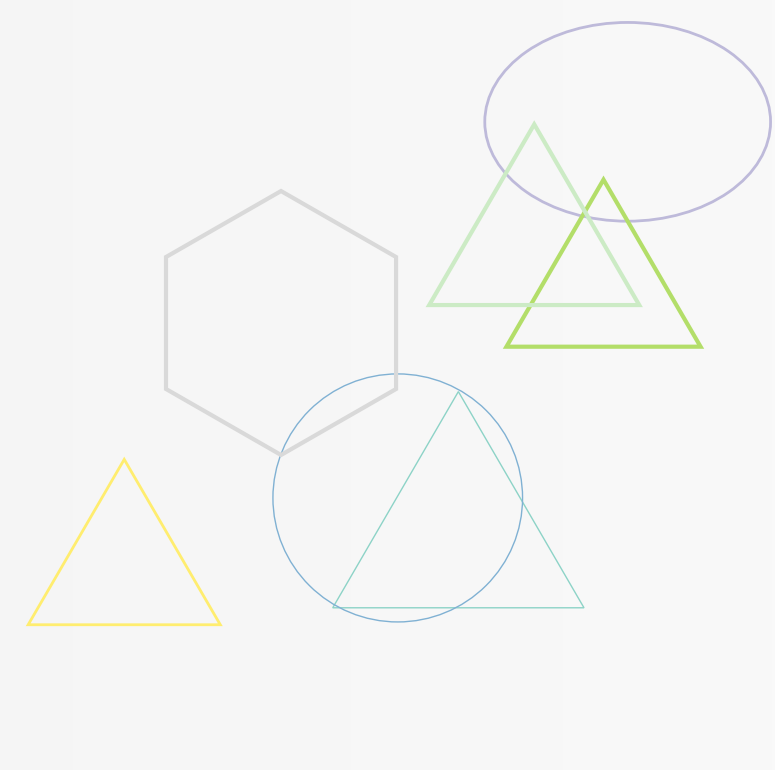[{"shape": "triangle", "thickness": 0.5, "radius": 0.94, "center": [0.591, 0.304]}, {"shape": "oval", "thickness": 1, "radius": 0.92, "center": [0.81, 0.842]}, {"shape": "circle", "thickness": 0.5, "radius": 0.81, "center": [0.513, 0.353]}, {"shape": "triangle", "thickness": 1.5, "radius": 0.72, "center": [0.779, 0.622]}, {"shape": "hexagon", "thickness": 1.5, "radius": 0.86, "center": [0.363, 0.581]}, {"shape": "triangle", "thickness": 1.5, "radius": 0.78, "center": [0.689, 0.682]}, {"shape": "triangle", "thickness": 1, "radius": 0.72, "center": [0.16, 0.26]}]